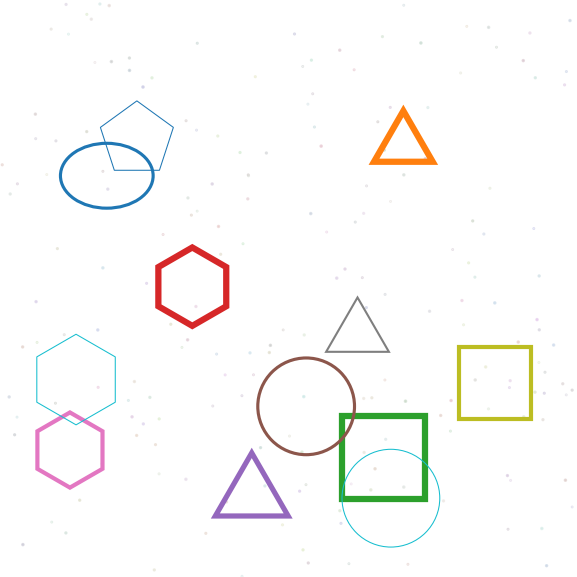[{"shape": "pentagon", "thickness": 0.5, "radius": 0.33, "center": [0.237, 0.758]}, {"shape": "oval", "thickness": 1.5, "radius": 0.4, "center": [0.185, 0.695]}, {"shape": "triangle", "thickness": 3, "radius": 0.29, "center": [0.698, 0.748]}, {"shape": "square", "thickness": 3, "radius": 0.36, "center": [0.663, 0.207]}, {"shape": "hexagon", "thickness": 3, "radius": 0.34, "center": [0.333, 0.503]}, {"shape": "triangle", "thickness": 2.5, "radius": 0.36, "center": [0.436, 0.142]}, {"shape": "circle", "thickness": 1.5, "radius": 0.42, "center": [0.53, 0.296]}, {"shape": "hexagon", "thickness": 2, "radius": 0.33, "center": [0.121, 0.22]}, {"shape": "triangle", "thickness": 1, "radius": 0.31, "center": [0.619, 0.421]}, {"shape": "square", "thickness": 2, "radius": 0.31, "center": [0.857, 0.336]}, {"shape": "circle", "thickness": 0.5, "radius": 0.42, "center": [0.677, 0.136]}, {"shape": "hexagon", "thickness": 0.5, "radius": 0.39, "center": [0.132, 0.342]}]